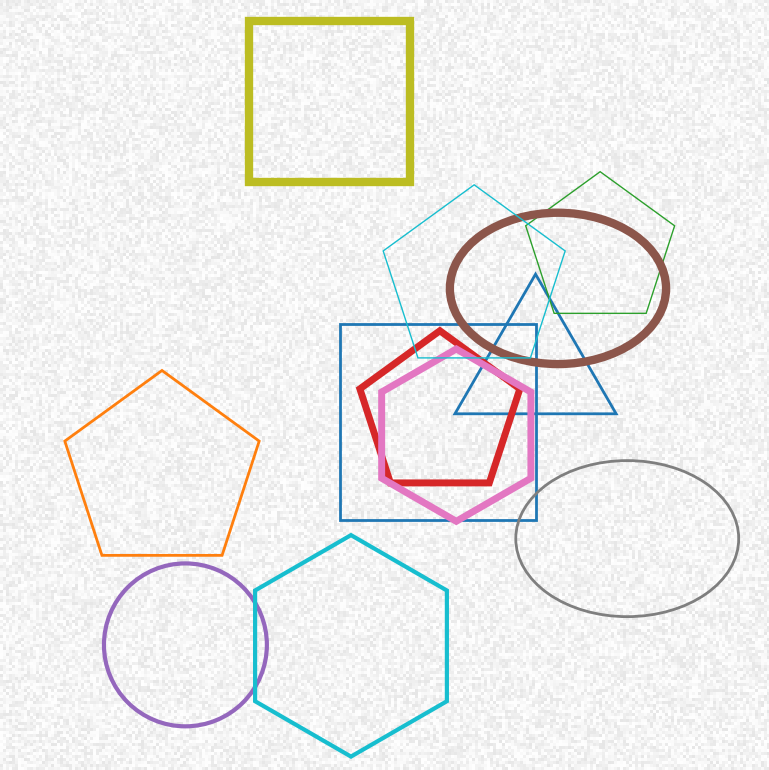[{"shape": "triangle", "thickness": 1, "radius": 0.6, "center": [0.696, 0.523]}, {"shape": "square", "thickness": 1, "radius": 0.64, "center": [0.569, 0.452]}, {"shape": "pentagon", "thickness": 1, "radius": 0.66, "center": [0.21, 0.386]}, {"shape": "pentagon", "thickness": 0.5, "radius": 0.51, "center": [0.779, 0.675]}, {"shape": "pentagon", "thickness": 2.5, "radius": 0.55, "center": [0.571, 0.461]}, {"shape": "circle", "thickness": 1.5, "radius": 0.53, "center": [0.241, 0.163]}, {"shape": "oval", "thickness": 3, "radius": 0.7, "center": [0.725, 0.625]}, {"shape": "hexagon", "thickness": 2.5, "radius": 0.56, "center": [0.593, 0.435]}, {"shape": "oval", "thickness": 1, "radius": 0.72, "center": [0.815, 0.3]}, {"shape": "square", "thickness": 3, "radius": 0.52, "center": [0.427, 0.869]}, {"shape": "pentagon", "thickness": 0.5, "radius": 0.62, "center": [0.616, 0.636]}, {"shape": "hexagon", "thickness": 1.5, "radius": 0.72, "center": [0.456, 0.161]}]